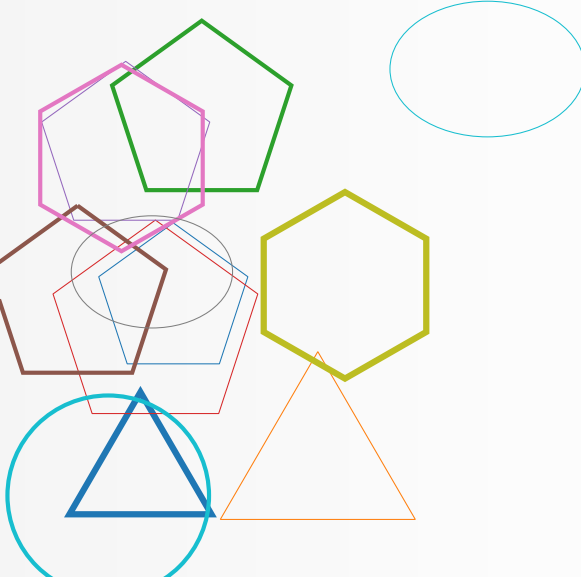[{"shape": "triangle", "thickness": 3, "radius": 0.71, "center": [0.242, 0.179]}, {"shape": "pentagon", "thickness": 0.5, "radius": 0.67, "center": [0.298, 0.478]}, {"shape": "triangle", "thickness": 0.5, "radius": 0.97, "center": [0.547, 0.197]}, {"shape": "pentagon", "thickness": 2, "radius": 0.81, "center": [0.347, 0.801]}, {"shape": "pentagon", "thickness": 0.5, "radius": 0.93, "center": [0.267, 0.433]}, {"shape": "pentagon", "thickness": 0.5, "radius": 0.76, "center": [0.216, 0.741]}, {"shape": "pentagon", "thickness": 2, "radius": 0.8, "center": [0.133, 0.483]}, {"shape": "hexagon", "thickness": 2, "radius": 0.81, "center": [0.209, 0.726]}, {"shape": "oval", "thickness": 0.5, "radius": 0.69, "center": [0.261, 0.528]}, {"shape": "hexagon", "thickness": 3, "radius": 0.81, "center": [0.594, 0.505]}, {"shape": "oval", "thickness": 0.5, "radius": 0.84, "center": [0.839, 0.88]}, {"shape": "circle", "thickness": 2, "radius": 0.87, "center": [0.186, 0.141]}]